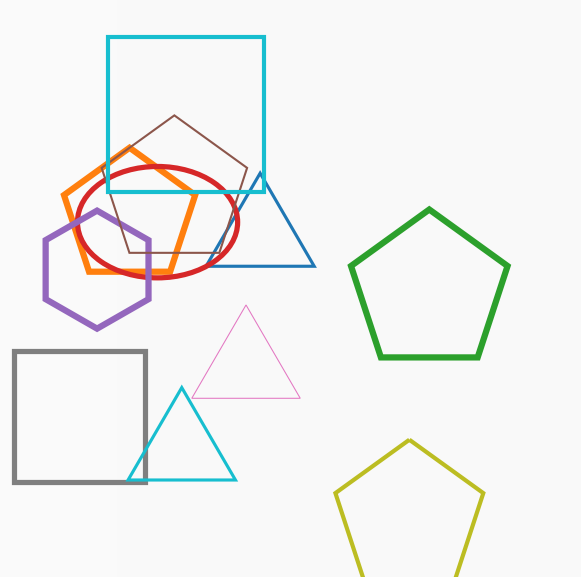[{"shape": "triangle", "thickness": 1.5, "radius": 0.54, "center": [0.448, 0.592]}, {"shape": "pentagon", "thickness": 3, "radius": 0.59, "center": [0.223, 0.625]}, {"shape": "pentagon", "thickness": 3, "radius": 0.71, "center": [0.739, 0.495]}, {"shape": "oval", "thickness": 2.5, "radius": 0.69, "center": [0.271, 0.614]}, {"shape": "hexagon", "thickness": 3, "radius": 0.51, "center": [0.167, 0.532]}, {"shape": "pentagon", "thickness": 1, "radius": 0.66, "center": [0.3, 0.668]}, {"shape": "triangle", "thickness": 0.5, "radius": 0.54, "center": [0.423, 0.363]}, {"shape": "square", "thickness": 2.5, "radius": 0.57, "center": [0.137, 0.277]}, {"shape": "pentagon", "thickness": 2, "radius": 0.67, "center": [0.704, 0.104]}, {"shape": "triangle", "thickness": 1.5, "radius": 0.53, "center": [0.313, 0.221]}, {"shape": "square", "thickness": 2, "radius": 0.67, "center": [0.321, 0.8]}]